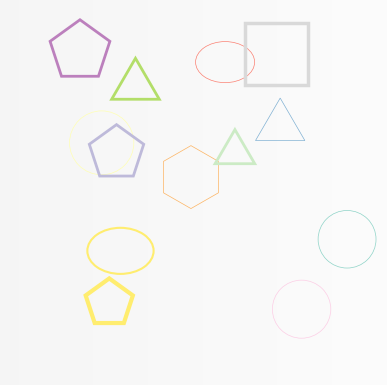[{"shape": "circle", "thickness": 0.5, "radius": 0.37, "center": [0.896, 0.379]}, {"shape": "circle", "thickness": 0.5, "radius": 0.41, "center": [0.262, 0.629]}, {"shape": "pentagon", "thickness": 2, "radius": 0.37, "center": [0.301, 0.602]}, {"shape": "oval", "thickness": 0.5, "radius": 0.38, "center": [0.581, 0.839]}, {"shape": "triangle", "thickness": 0.5, "radius": 0.37, "center": [0.723, 0.672]}, {"shape": "hexagon", "thickness": 0.5, "radius": 0.41, "center": [0.493, 0.54]}, {"shape": "triangle", "thickness": 2, "radius": 0.35, "center": [0.35, 0.778]}, {"shape": "circle", "thickness": 0.5, "radius": 0.38, "center": [0.778, 0.197]}, {"shape": "square", "thickness": 2.5, "radius": 0.41, "center": [0.714, 0.86]}, {"shape": "pentagon", "thickness": 2, "radius": 0.41, "center": [0.206, 0.868]}, {"shape": "triangle", "thickness": 2, "radius": 0.3, "center": [0.606, 0.604]}, {"shape": "pentagon", "thickness": 3, "radius": 0.32, "center": [0.282, 0.213]}, {"shape": "oval", "thickness": 1.5, "radius": 0.43, "center": [0.311, 0.348]}]